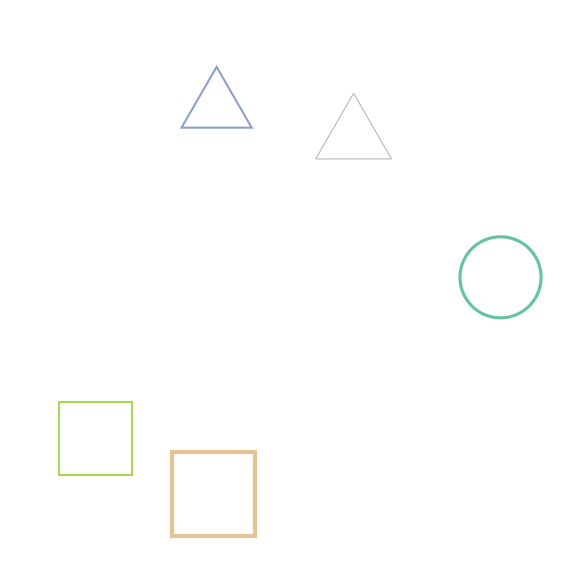[{"shape": "circle", "thickness": 1.5, "radius": 0.35, "center": [0.867, 0.519]}, {"shape": "triangle", "thickness": 1, "radius": 0.35, "center": [0.375, 0.813]}, {"shape": "square", "thickness": 1, "radius": 0.32, "center": [0.166, 0.24]}, {"shape": "square", "thickness": 2, "radius": 0.36, "center": [0.369, 0.144]}, {"shape": "triangle", "thickness": 0.5, "radius": 0.38, "center": [0.612, 0.762]}]